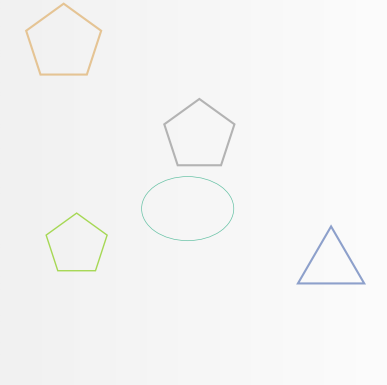[{"shape": "oval", "thickness": 0.5, "radius": 0.59, "center": [0.484, 0.458]}, {"shape": "triangle", "thickness": 1.5, "radius": 0.49, "center": [0.854, 0.313]}, {"shape": "pentagon", "thickness": 1, "radius": 0.41, "center": [0.198, 0.364]}, {"shape": "pentagon", "thickness": 1.5, "radius": 0.51, "center": [0.164, 0.889]}, {"shape": "pentagon", "thickness": 1.5, "radius": 0.48, "center": [0.514, 0.648]}]